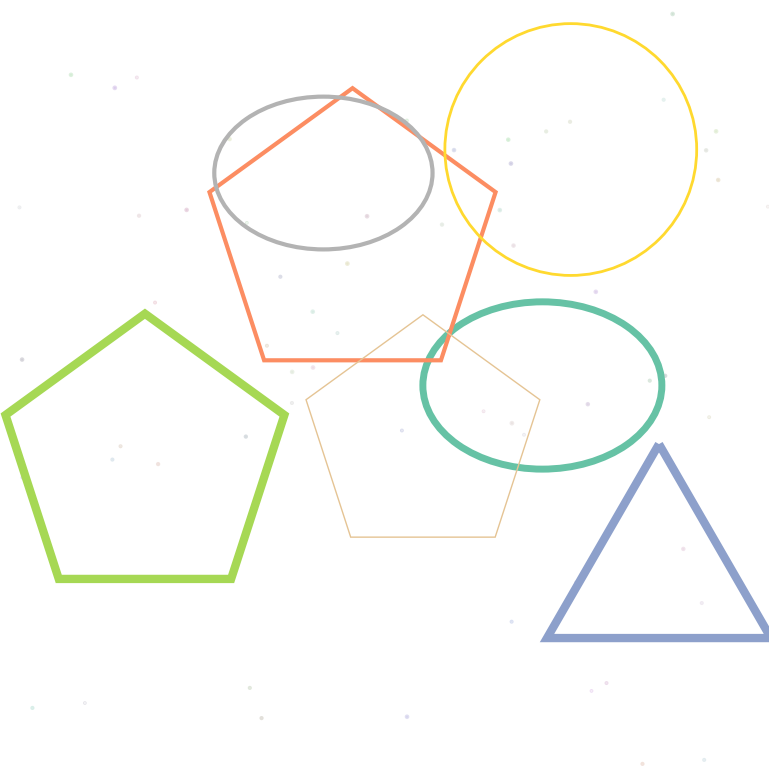[{"shape": "oval", "thickness": 2.5, "radius": 0.78, "center": [0.704, 0.499]}, {"shape": "pentagon", "thickness": 1.5, "radius": 0.98, "center": [0.458, 0.69]}, {"shape": "triangle", "thickness": 3, "radius": 0.84, "center": [0.856, 0.255]}, {"shape": "pentagon", "thickness": 3, "radius": 0.95, "center": [0.188, 0.402]}, {"shape": "circle", "thickness": 1, "radius": 0.82, "center": [0.741, 0.806]}, {"shape": "pentagon", "thickness": 0.5, "radius": 0.8, "center": [0.549, 0.432]}, {"shape": "oval", "thickness": 1.5, "radius": 0.71, "center": [0.42, 0.775]}]